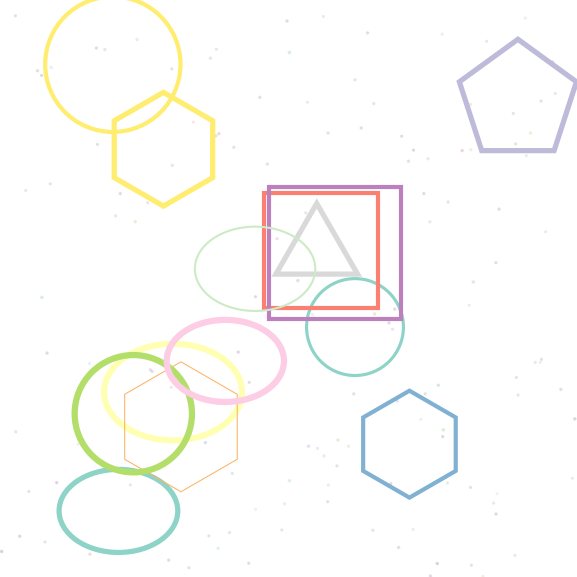[{"shape": "oval", "thickness": 2.5, "radius": 0.51, "center": [0.205, 0.114]}, {"shape": "circle", "thickness": 1.5, "radius": 0.42, "center": [0.615, 0.433]}, {"shape": "oval", "thickness": 3, "radius": 0.6, "center": [0.3, 0.32]}, {"shape": "pentagon", "thickness": 2.5, "radius": 0.53, "center": [0.897, 0.825]}, {"shape": "square", "thickness": 2, "radius": 0.5, "center": [0.556, 0.566]}, {"shape": "hexagon", "thickness": 2, "radius": 0.46, "center": [0.709, 0.23]}, {"shape": "hexagon", "thickness": 0.5, "radius": 0.56, "center": [0.313, 0.26]}, {"shape": "circle", "thickness": 3, "radius": 0.51, "center": [0.231, 0.283]}, {"shape": "oval", "thickness": 3, "radius": 0.51, "center": [0.39, 0.374]}, {"shape": "triangle", "thickness": 2.5, "radius": 0.41, "center": [0.548, 0.565]}, {"shape": "square", "thickness": 2, "radius": 0.57, "center": [0.58, 0.561]}, {"shape": "oval", "thickness": 1, "radius": 0.52, "center": [0.442, 0.534]}, {"shape": "hexagon", "thickness": 2.5, "radius": 0.49, "center": [0.283, 0.741]}, {"shape": "circle", "thickness": 2, "radius": 0.59, "center": [0.195, 0.888]}]